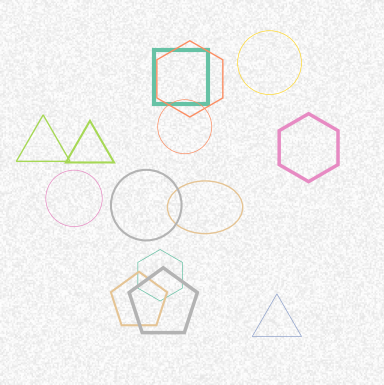[{"shape": "hexagon", "thickness": 0.5, "radius": 0.33, "center": [0.416, 0.285]}, {"shape": "square", "thickness": 3, "radius": 0.35, "center": [0.469, 0.8]}, {"shape": "hexagon", "thickness": 1, "radius": 0.49, "center": [0.493, 0.795]}, {"shape": "circle", "thickness": 0.5, "radius": 0.35, "center": [0.48, 0.671]}, {"shape": "triangle", "thickness": 0.5, "radius": 0.37, "center": [0.719, 0.163]}, {"shape": "circle", "thickness": 0.5, "radius": 0.37, "center": [0.192, 0.485]}, {"shape": "hexagon", "thickness": 2.5, "radius": 0.44, "center": [0.802, 0.616]}, {"shape": "triangle", "thickness": 1, "radius": 0.4, "center": [0.112, 0.621]}, {"shape": "triangle", "thickness": 1.5, "radius": 0.36, "center": [0.234, 0.614]}, {"shape": "circle", "thickness": 0.5, "radius": 0.41, "center": [0.7, 0.837]}, {"shape": "oval", "thickness": 1, "radius": 0.49, "center": [0.533, 0.462]}, {"shape": "pentagon", "thickness": 1.5, "radius": 0.38, "center": [0.361, 0.217]}, {"shape": "circle", "thickness": 1.5, "radius": 0.46, "center": [0.38, 0.467]}, {"shape": "pentagon", "thickness": 2.5, "radius": 0.47, "center": [0.424, 0.211]}]